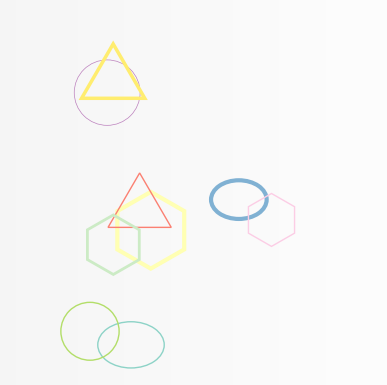[{"shape": "oval", "thickness": 1, "radius": 0.43, "center": [0.338, 0.104]}, {"shape": "hexagon", "thickness": 3, "radius": 0.5, "center": [0.389, 0.402]}, {"shape": "triangle", "thickness": 1, "radius": 0.47, "center": [0.36, 0.457]}, {"shape": "oval", "thickness": 3, "radius": 0.36, "center": [0.616, 0.482]}, {"shape": "circle", "thickness": 1, "radius": 0.38, "center": [0.232, 0.14]}, {"shape": "hexagon", "thickness": 1, "radius": 0.34, "center": [0.701, 0.429]}, {"shape": "circle", "thickness": 0.5, "radius": 0.42, "center": [0.277, 0.759]}, {"shape": "hexagon", "thickness": 2, "radius": 0.39, "center": [0.292, 0.364]}, {"shape": "triangle", "thickness": 2.5, "radius": 0.47, "center": [0.292, 0.792]}]